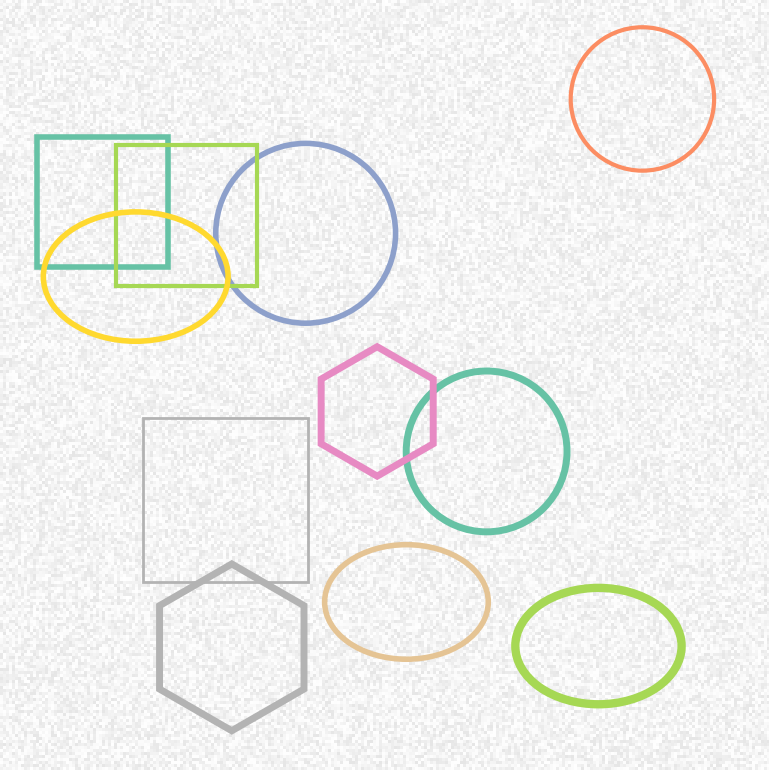[{"shape": "circle", "thickness": 2.5, "radius": 0.52, "center": [0.632, 0.414]}, {"shape": "square", "thickness": 2, "radius": 0.42, "center": [0.133, 0.738]}, {"shape": "circle", "thickness": 1.5, "radius": 0.47, "center": [0.834, 0.871]}, {"shape": "circle", "thickness": 2, "radius": 0.58, "center": [0.397, 0.697]}, {"shape": "hexagon", "thickness": 2.5, "radius": 0.42, "center": [0.49, 0.466]}, {"shape": "oval", "thickness": 3, "radius": 0.54, "center": [0.777, 0.161]}, {"shape": "square", "thickness": 1.5, "radius": 0.46, "center": [0.242, 0.721]}, {"shape": "oval", "thickness": 2, "radius": 0.6, "center": [0.176, 0.641]}, {"shape": "oval", "thickness": 2, "radius": 0.53, "center": [0.528, 0.218]}, {"shape": "hexagon", "thickness": 2.5, "radius": 0.54, "center": [0.301, 0.159]}, {"shape": "square", "thickness": 1, "radius": 0.54, "center": [0.293, 0.351]}]